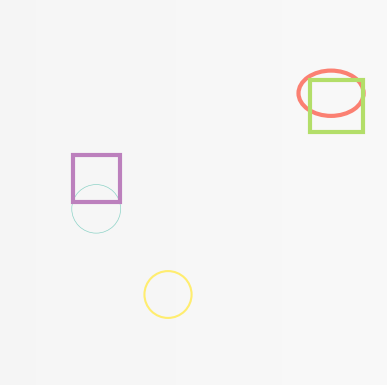[{"shape": "circle", "thickness": 0.5, "radius": 0.32, "center": [0.248, 0.458]}, {"shape": "oval", "thickness": 3, "radius": 0.42, "center": [0.854, 0.758]}, {"shape": "square", "thickness": 3, "radius": 0.34, "center": [0.868, 0.725]}, {"shape": "square", "thickness": 3, "radius": 0.3, "center": [0.249, 0.536]}, {"shape": "circle", "thickness": 1.5, "radius": 0.3, "center": [0.434, 0.235]}]